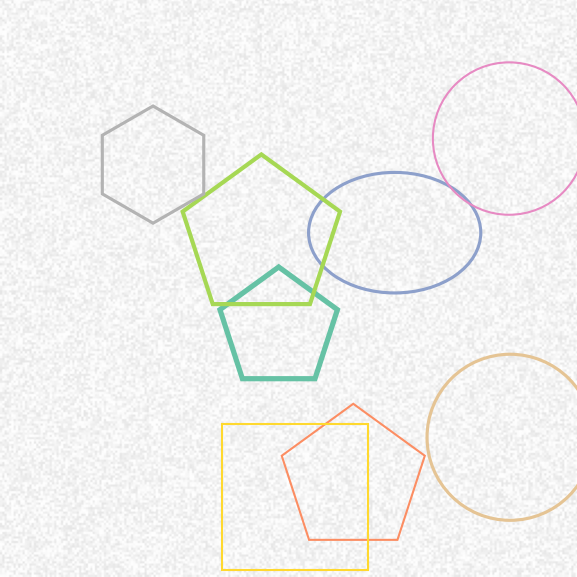[{"shape": "pentagon", "thickness": 2.5, "radius": 0.53, "center": [0.483, 0.43]}, {"shape": "pentagon", "thickness": 1, "radius": 0.65, "center": [0.612, 0.17]}, {"shape": "oval", "thickness": 1.5, "radius": 0.75, "center": [0.683, 0.596]}, {"shape": "circle", "thickness": 1, "radius": 0.66, "center": [0.882, 0.759]}, {"shape": "pentagon", "thickness": 2, "radius": 0.72, "center": [0.453, 0.588]}, {"shape": "square", "thickness": 1, "radius": 0.63, "center": [0.511, 0.139]}, {"shape": "circle", "thickness": 1.5, "radius": 0.72, "center": [0.883, 0.242]}, {"shape": "hexagon", "thickness": 1.5, "radius": 0.51, "center": [0.265, 0.714]}]